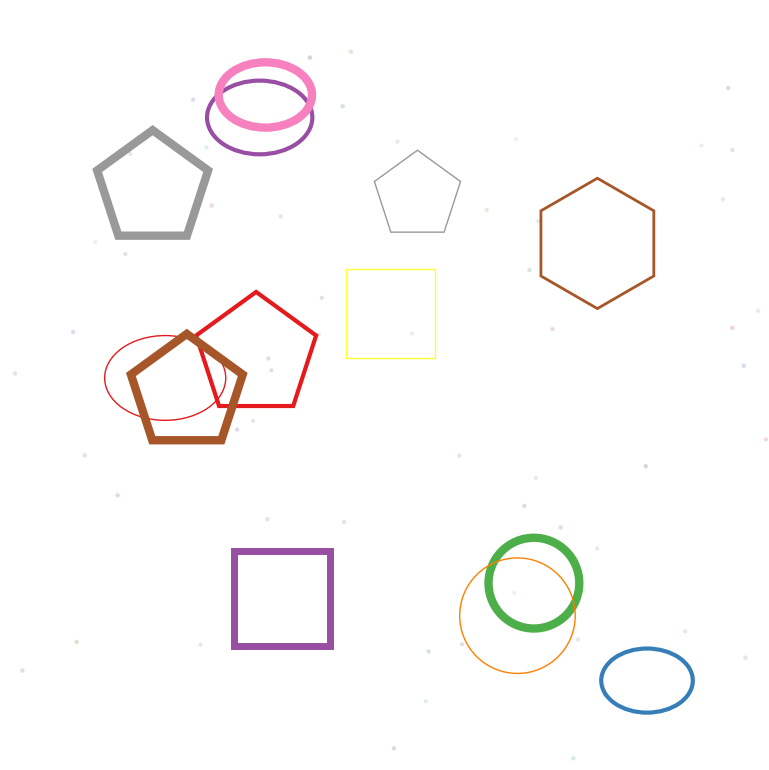[{"shape": "oval", "thickness": 0.5, "radius": 0.39, "center": [0.215, 0.509]}, {"shape": "pentagon", "thickness": 1.5, "radius": 0.41, "center": [0.333, 0.539]}, {"shape": "oval", "thickness": 1.5, "radius": 0.3, "center": [0.84, 0.116]}, {"shape": "circle", "thickness": 3, "radius": 0.29, "center": [0.693, 0.243]}, {"shape": "square", "thickness": 2.5, "radius": 0.31, "center": [0.366, 0.223]}, {"shape": "oval", "thickness": 1.5, "radius": 0.34, "center": [0.337, 0.847]}, {"shape": "circle", "thickness": 0.5, "radius": 0.38, "center": [0.672, 0.2]}, {"shape": "square", "thickness": 0.5, "radius": 0.29, "center": [0.508, 0.593]}, {"shape": "pentagon", "thickness": 3, "radius": 0.38, "center": [0.243, 0.49]}, {"shape": "hexagon", "thickness": 1, "radius": 0.42, "center": [0.776, 0.684]}, {"shape": "oval", "thickness": 3, "radius": 0.3, "center": [0.345, 0.877]}, {"shape": "pentagon", "thickness": 3, "radius": 0.38, "center": [0.198, 0.755]}, {"shape": "pentagon", "thickness": 0.5, "radius": 0.29, "center": [0.542, 0.746]}]